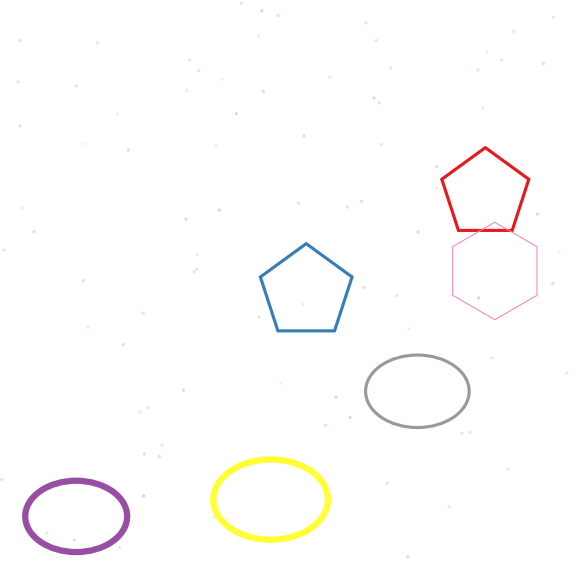[{"shape": "pentagon", "thickness": 1.5, "radius": 0.4, "center": [0.84, 0.664]}, {"shape": "pentagon", "thickness": 1.5, "radius": 0.42, "center": [0.53, 0.494]}, {"shape": "oval", "thickness": 3, "radius": 0.44, "center": [0.132, 0.105]}, {"shape": "oval", "thickness": 3, "radius": 0.5, "center": [0.469, 0.134]}, {"shape": "hexagon", "thickness": 0.5, "radius": 0.42, "center": [0.857, 0.53]}, {"shape": "oval", "thickness": 1.5, "radius": 0.45, "center": [0.723, 0.322]}]